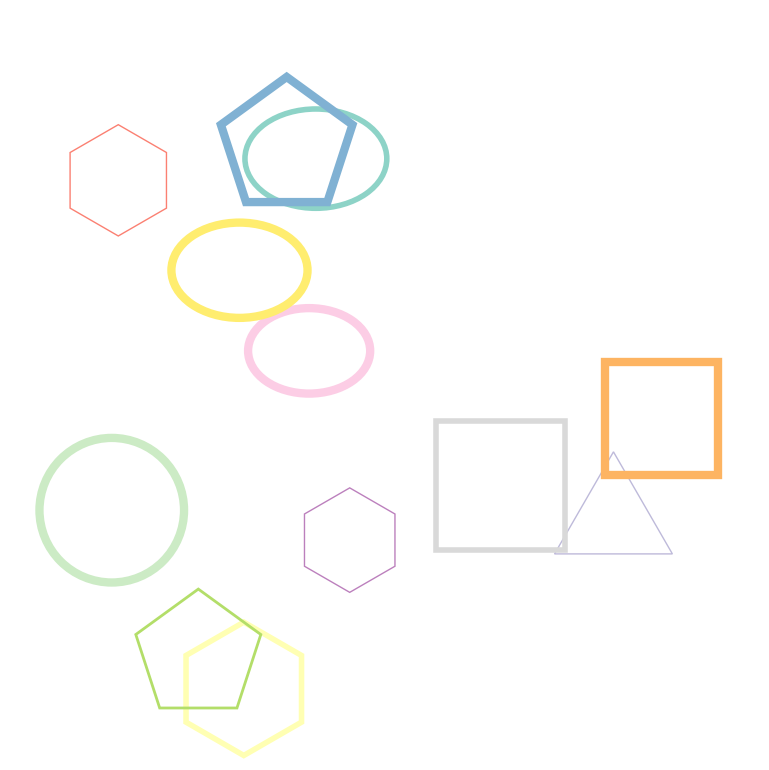[{"shape": "oval", "thickness": 2, "radius": 0.46, "center": [0.41, 0.794]}, {"shape": "hexagon", "thickness": 2, "radius": 0.43, "center": [0.317, 0.105]}, {"shape": "triangle", "thickness": 0.5, "radius": 0.44, "center": [0.797, 0.325]}, {"shape": "hexagon", "thickness": 0.5, "radius": 0.36, "center": [0.154, 0.766]}, {"shape": "pentagon", "thickness": 3, "radius": 0.45, "center": [0.372, 0.81]}, {"shape": "square", "thickness": 3, "radius": 0.37, "center": [0.859, 0.456]}, {"shape": "pentagon", "thickness": 1, "radius": 0.43, "center": [0.258, 0.15]}, {"shape": "oval", "thickness": 3, "radius": 0.4, "center": [0.401, 0.544]}, {"shape": "square", "thickness": 2, "radius": 0.42, "center": [0.65, 0.369]}, {"shape": "hexagon", "thickness": 0.5, "radius": 0.34, "center": [0.454, 0.299]}, {"shape": "circle", "thickness": 3, "radius": 0.47, "center": [0.145, 0.337]}, {"shape": "oval", "thickness": 3, "radius": 0.44, "center": [0.311, 0.649]}]